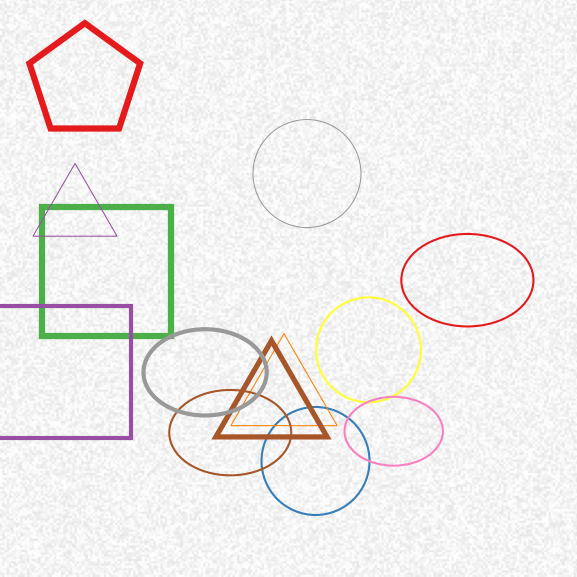[{"shape": "oval", "thickness": 1, "radius": 0.57, "center": [0.809, 0.514]}, {"shape": "pentagon", "thickness": 3, "radius": 0.5, "center": [0.147, 0.858]}, {"shape": "circle", "thickness": 1, "radius": 0.47, "center": [0.546, 0.201]}, {"shape": "square", "thickness": 3, "radius": 0.56, "center": [0.184, 0.529]}, {"shape": "square", "thickness": 2, "radius": 0.57, "center": [0.112, 0.355]}, {"shape": "triangle", "thickness": 0.5, "radius": 0.42, "center": [0.13, 0.632]}, {"shape": "triangle", "thickness": 0.5, "radius": 0.53, "center": [0.492, 0.315]}, {"shape": "circle", "thickness": 1, "radius": 0.45, "center": [0.638, 0.393]}, {"shape": "oval", "thickness": 1, "radius": 0.53, "center": [0.399, 0.25]}, {"shape": "triangle", "thickness": 2.5, "radius": 0.56, "center": [0.47, 0.298]}, {"shape": "oval", "thickness": 1, "radius": 0.43, "center": [0.682, 0.252]}, {"shape": "oval", "thickness": 2, "radius": 0.53, "center": [0.355, 0.354]}, {"shape": "circle", "thickness": 0.5, "radius": 0.47, "center": [0.532, 0.699]}]